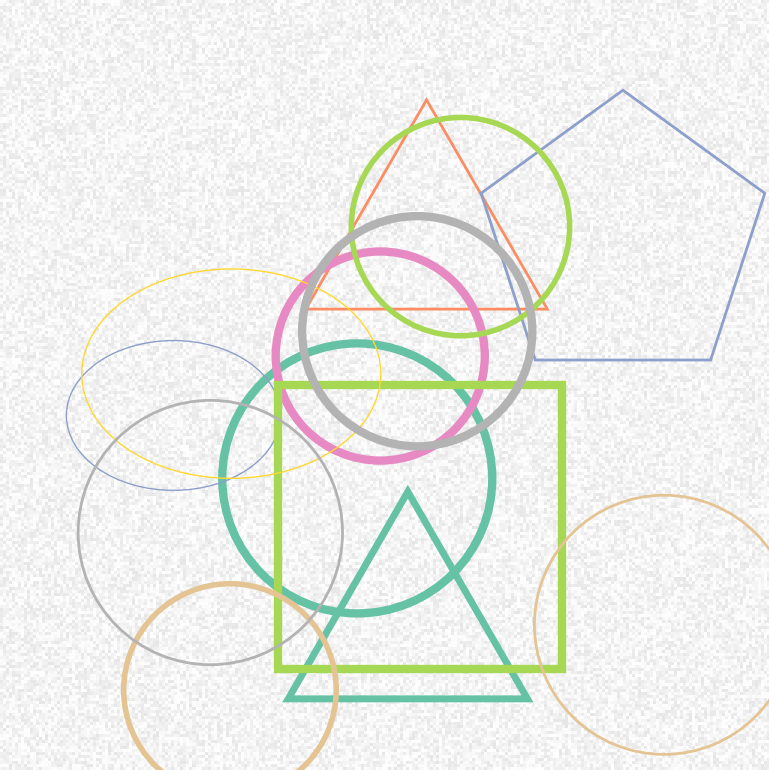[{"shape": "circle", "thickness": 3, "radius": 0.88, "center": [0.464, 0.379]}, {"shape": "triangle", "thickness": 2.5, "radius": 0.9, "center": [0.53, 0.182]}, {"shape": "triangle", "thickness": 1, "radius": 0.91, "center": [0.554, 0.689]}, {"shape": "pentagon", "thickness": 1, "radius": 0.97, "center": [0.809, 0.689]}, {"shape": "oval", "thickness": 0.5, "radius": 0.69, "center": [0.225, 0.46]}, {"shape": "circle", "thickness": 3, "radius": 0.68, "center": [0.494, 0.538]}, {"shape": "circle", "thickness": 2, "radius": 0.71, "center": [0.598, 0.706]}, {"shape": "square", "thickness": 3, "radius": 0.92, "center": [0.545, 0.315]}, {"shape": "oval", "thickness": 0.5, "radius": 0.97, "center": [0.3, 0.515]}, {"shape": "circle", "thickness": 1, "radius": 0.84, "center": [0.862, 0.189]}, {"shape": "circle", "thickness": 2, "radius": 0.69, "center": [0.299, 0.104]}, {"shape": "circle", "thickness": 1, "radius": 0.86, "center": [0.273, 0.308]}, {"shape": "circle", "thickness": 3, "radius": 0.75, "center": [0.542, 0.57]}]